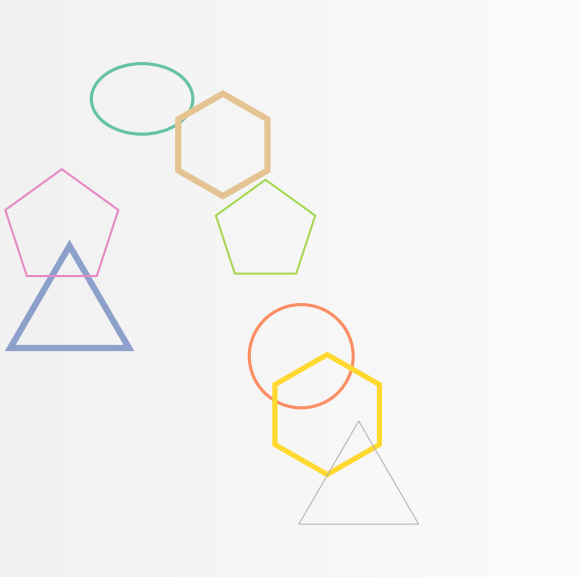[{"shape": "oval", "thickness": 1.5, "radius": 0.44, "center": [0.244, 0.828]}, {"shape": "circle", "thickness": 1.5, "radius": 0.45, "center": [0.518, 0.382]}, {"shape": "triangle", "thickness": 3, "radius": 0.59, "center": [0.12, 0.456]}, {"shape": "pentagon", "thickness": 1, "radius": 0.51, "center": [0.106, 0.604]}, {"shape": "pentagon", "thickness": 1, "radius": 0.45, "center": [0.457, 0.598]}, {"shape": "hexagon", "thickness": 2.5, "radius": 0.52, "center": [0.563, 0.281]}, {"shape": "hexagon", "thickness": 3, "radius": 0.44, "center": [0.383, 0.748]}, {"shape": "triangle", "thickness": 0.5, "radius": 0.59, "center": [0.617, 0.151]}]